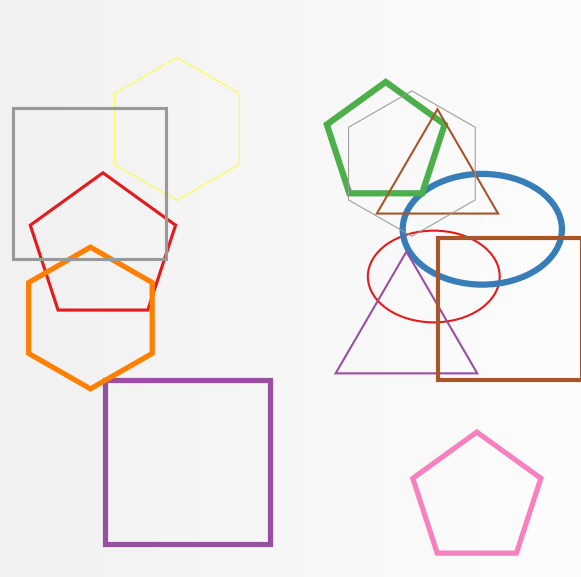[{"shape": "oval", "thickness": 1, "radius": 0.57, "center": [0.746, 0.52]}, {"shape": "pentagon", "thickness": 1.5, "radius": 0.66, "center": [0.177, 0.569]}, {"shape": "oval", "thickness": 3, "radius": 0.68, "center": [0.83, 0.602]}, {"shape": "pentagon", "thickness": 3, "radius": 0.53, "center": [0.664, 0.751]}, {"shape": "triangle", "thickness": 1, "radius": 0.7, "center": [0.699, 0.423]}, {"shape": "square", "thickness": 2.5, "radius": 0.71, "center": [0.323, 0.199]}, {"shape": "hexagon", "thickness": 2.5, "radius": 0.61, "center": [0.156, 0.448]}, {"shape": "hexagon", "thickness": 0.5, "radius": 0.62, "center": [0.305, 0.776]}, {"shape": "triangle", "thickness": 1, "radius": 0.6, "center": [0.753, 0.69]}, {"shape": "square", "thickness": 2, "radius": 0.62, "center": [0.878, 0.464]}, {"shape": "pentagon", "thickness": 2.5, "radius": 0.58, "center": [0.82, 0.135]}, {"shape": "square", "thickness": 1.5, "radius": 0.66, "center": [0.154, 0.681]}, {"shape": "hexagon", "thickness": 0.5, "radius": 0.63, "center": [0.709, 0.716]}]